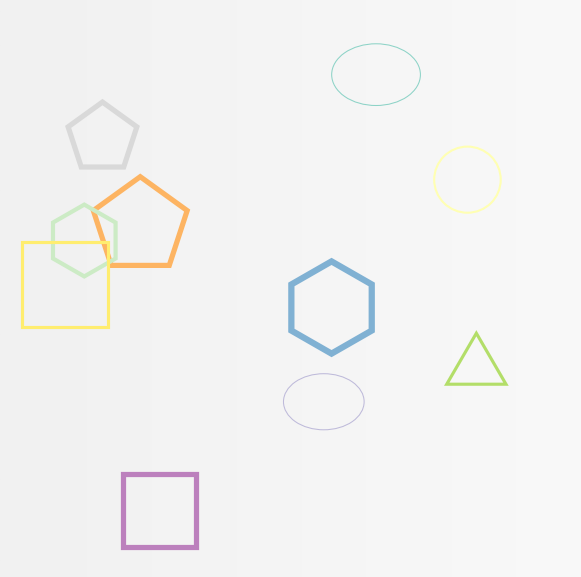[{"shape": "oval", "thickness": 0.5, "radius": 0.38, "center": [0.647, 0.87]}, {"shape": "circle", "thickness": 1, "radius": 0.29, "center": [0.804, 0.688]}, {"shape": "oval", "thickness": 0.5, "radius": 0.35, "center": [0.557, 0.303]}, {"shape": "hexagon", "thickness": 3, "radius": 0.4, "center": [0.57, 0.467]}, {"shape": "pentagon", "thickness": 2.5, "radius": 0.42, "center": [0.241, 0.608]}, {"shape": "triangle", "thickness": 1.5, "radius": 0.29, "center": [0.82, 0.363]}, {"shape": "pentagon", "thickness": 2.5, "radius": 0.31, "center": [0.176, 0.76]}, {"shape": "square", "thickness": 2.5, "radius": 0.32, "center": [0.274, 0.115]}, {"shape": "hexagon", "thickness": 2, "radius": 0.31, "center": [0.145, 0.583]}, {"shape": "square", "thickness": 1.5, "radius": 0.37, "center": [0.112, 0.507]}]